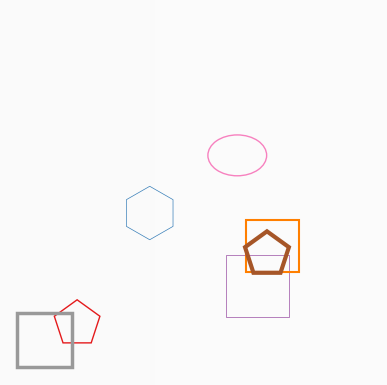[{"shape": "pentagon", "thickness": 1, "radius": 0.31, "center": [0.199, 0.159]}, {"shape": "hexagon", "thickness": 0.5, "radius": 0.35, "center": [0.386, 0.447]}, {"shape": "square", "thickness": 0.5, "radius": 0.4, "center": [0.664, 0.257]}, {"shape": "square", "thickness": 1.5, "radius": 0.34, "center": [0.704, 0.361]}, {"shape": "pentagon", "thickness": 3, "radius": 0.3, "center": [0.689, 0.34]}, {"shape": "oval", "thickness": 1, "radius": 0.38, "center": [0.612, 0.596]}, {"shape": "square", "thickness": 2.5, "radius": 0.35, "center": [0.115, 0.116]}]